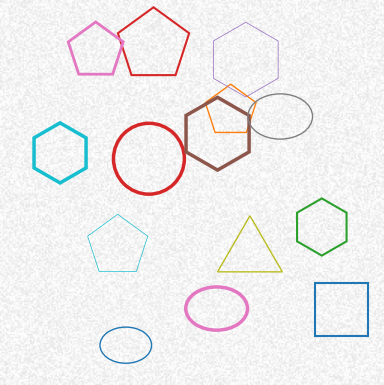[{"shape": "oval", "thickness": 1, "radius": 0.34, "center": [0.327, 0.103]}, {"shape": "square", "thickness": 1.5, "radius": 0.35, "center": [0.888, 0.195]}, {"shape": "pentagon", "thickness": 1, "radius": 0.35, "center": [0.599, 0.712]}, {"shape": "hexagon", "thickness": 1.5, "radius": 0.37, "center": [0.836, 0.41]}, {"shape": "pentagon", "thickness": 1.5, "radius": 0.49, "center": [0.399, 0.884]}, {"shape": "circle", "thickness": 2.5, "radius": 0.46, "center": [0.387, 0.588]}, {"shape": "hexagon", "thickness": 0.5, "radius": 0.49, "center": [0.638, 0.845]}, {"shape": "hexagon", "thickness": 2.5, "radius": 0.47, "center": [0.565, 0.653]}, {"shape": "pentagon", "thickness": 2, "radius": 0.38, "center": [0.249, 0.868]}, {"shape": "oval", "thickness": 2.5, "radius": 0.4, "center": [0.563, 0.199]}, {"shape": "oval", "thickness": 1, "radius": 0.42, "center": [0.728, 0.697]}, {"shape": "triangle", "thickness": 1, "radius": 0.49, "center": [0.649, 0.342]}, {"shape": "hexagon", "thickness": 2.5, "radius": 0.39, "center": [0.156, 0.603]}, {"shape": "pentagon", "thickness": 0.5, "radius": 0.41, "center": [0.306, 0.361]}]